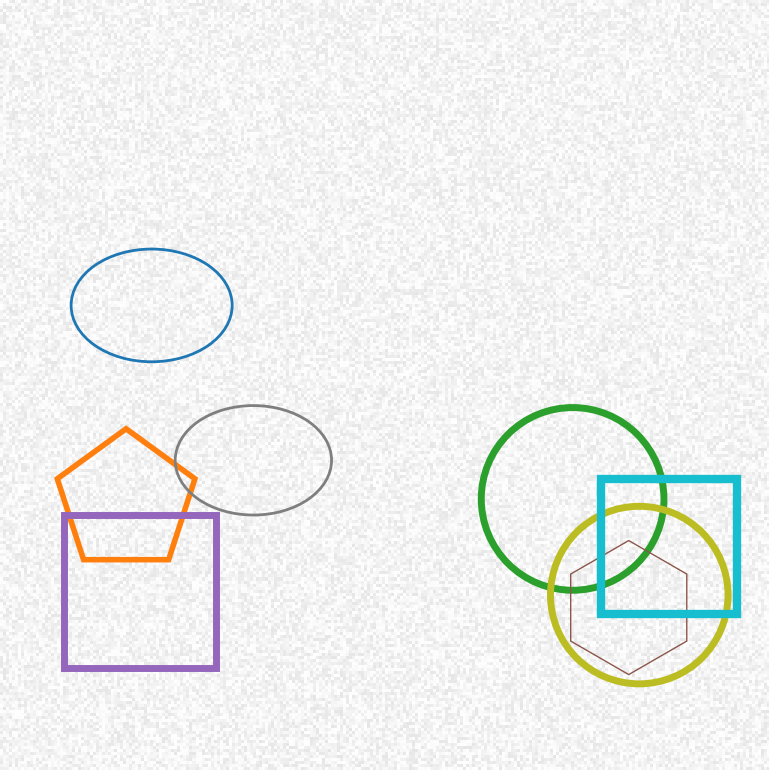[{"shape": "oval", "thickness": 1, "radius": 0.52, "center": [0.197, 0.603]}, {"shape": "pentagon", "thickness": 2, "radius": 0.47, "center": [0.164, 0.349]}, {"shape": "circle", "thickness": 2.5, "radius": 0.59, "center": [0.744, 0.352]}, {"shape": "square", "thickness": 2.5, "radius": 0.49, "center": [0.182, 0.232]}, {"shape": "hexagon", "thickness": 0.5, "radius": 0.44, "center": [0.817, 0.211]}, {"shape": "oval", "thickness": 1, "radius": 0.51, "center": [0.329, 0.402]}, {"shape": "circle", "thickness": 2.5, "radius": 0.58, "center": [0.83, 0.227]}, {"shape": "square", "thickness": 3, "radius": 0.44, "center": [0.869, 0.29]}]